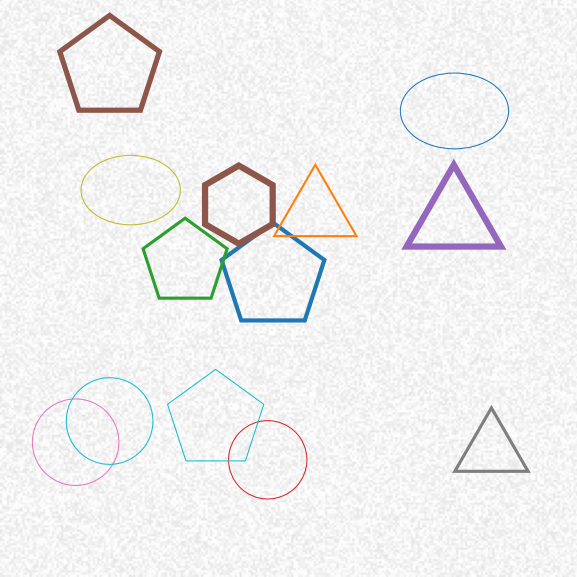[{"shape": "oval", "thickness": 0.5, "radius": 0.47, "center": [0.787, 0.807]}, {"shape": "pentagon", "thickness": 2, "radius": 0.47, "center": [0.473, 0.52]}, {"shape": "triangle", "thickness": 1, "radius": 0.41, "center": [0.546, 0.631]}, {"shape": "pentagon", "thickness": 1.5, "radius": 0.38, "center": [0.321, 0.545]}, {"shape": "circle", "thickness": 0.5, "radius": 0.34, "center": [0.464, 0.203]}, {"shape": "triangle", "thickness": 3, "radius": 0.47, "center": [0.786, 0.619]}, {"shape": "hexagon", "thickness": 3, "radius": 0.34, "center": [0.414, 0.645]}, {"shape": "pentagon", "thickness": 2.5, "radius": 0.45, "center": [0.19, 0.882]}, {"shape": "circle", "thickness": 0.5, "radius": 0.37, "center": [0.131, 0.233]}, {"shape": "triangle", "thickness": 1.5, "radius": 0.37, "center": [0.851, 0.22]}, {"shape": "oval", "thickness": 0.5, "radius": 0.43, "center": [0.226, 0.67]}, {"shape": "circle", "thickness": 0.5, "radius": 0.38, "center": [0.19, 0.27]}, {"shape": "pentagon", "thickness": 0.5, "radius": 0.44, "center": [0.373, 0.272]}]